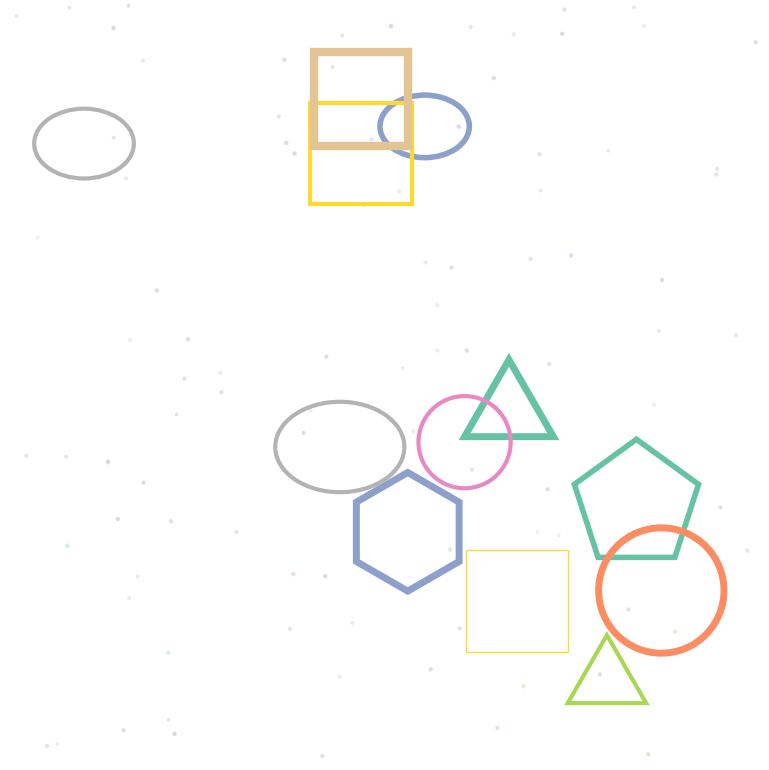[{"shape": "triangle", "thickness": 2.5, "radius": 0.33, "center": [0.661, 0.466]}, {"shape": "pentagon", "thickness": 2, "radius": 0.42, "center": [0.827, 0.345]}, {"shape": "circle", "thickness": 2.5, "radius": 0.41, "center": [0.859, 0.233]}, {"shape": "oval", "thickness": 2, "radius": 0.29, "center": [0.551, 0.836]}, {"shape": "hexagon", "thickness": 2.5, "radius": 0.39, "center": [0.53, 0.309]}, {"shape": "circle", "thickness": 1.5, "radius": 0.3, "center": [0.603, 0.426]}, {"shape": "triangle", "thickness": 1.5, "radius": 0.29, "center": [0.788, 0.116]}, {"shape": "square", "thickness": 0.5, "radius": 0.33, "center": [0.672, 0.22]}, {"shape": "square", "thickness": 1.5, "radius": 0.33, "center": [0.469, 0.801]}, {"shape": "square", "thickness": 3, "radius": 0.3, "center": [0.468, 0.871]}, {"shape": "oval", "thickness": 1.5, "radius": 0.32, "center": [0.109, 0.814]}, {"shape": "oval", "thickness": 1.5, "radius": 0.42, "center": [0.441, 0.42]}]